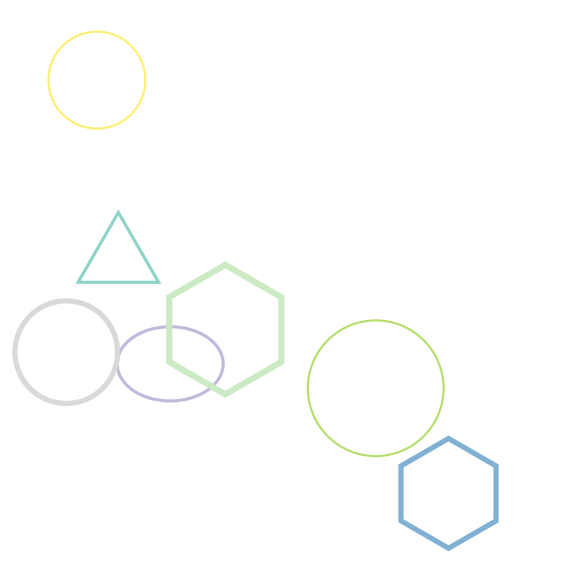[{"shape": "triangle", "thickness": 1.5, "radius": 0.4, "center": [0.205, 0.551]}, {"shape": "oval", "thickness": 1.5, "radius": 0.46, "center": [0.295, 0.369]}, {"shape": "hexagon", "thickness": 2.5, "radius": 0.48, "center": [0.777, 0.145]}, {"shape": "circle", "thickness": 1, "radius": 0.59, "center": [0.651, 0.327]}, {"shape": "circle", "thickness": 2.5, "radius": 0.44, "center": [0.115, 0.389]}, {"shape": "hexagon", "thickness": 3, "radius": 0.56, "center": [0.39, 0.428]}, {"shape": "circle", "thickness": 1, "radius": 0.42, "center": [0.168, 0.86]}]